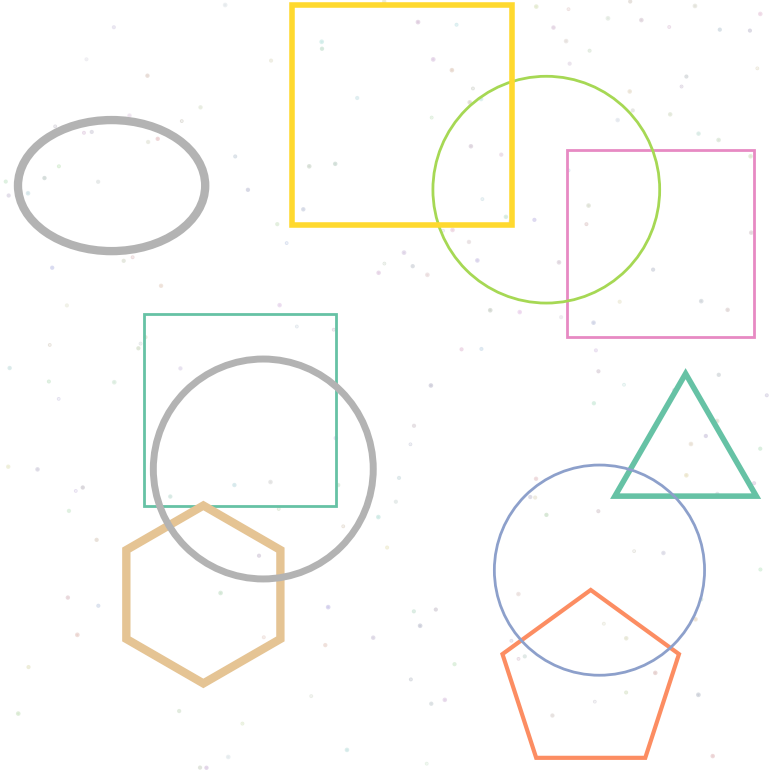[{"shape": "square", "thickness": 1, "radius": 0.62, "center": [0.312, 0.467]}, {"shape": "triangle", "thickness": 2, "radius": 0.53, "center": [0.89, 0.409]}, {"shape": "pentagon", "thickness": 1.5, "radius": 0.6, "center": [0.767, 0.113]}, {"shape": "circle", "thickness": 1, "radius": 0.68, "center": [0.779, 0.26]}, {"shape": "square", "thickness": 1, "radius": 0.61, "center": [0.858, 0.684]}, {"shape": "circle", "thickness": 1, "radius": 0.74, "center": [0.709, 0.754]}, {"shape": "square", "thickness": 2, "radius": 0.71, "center": [0.523, 0.851]}, {"shape": "hexagon", "thickness": 3, "radius": 0.58, "center": [0.264, 0.228]}, {"shape": "circle", "thickness": 2.5, "radius": 0.71, "center": [0.342, 0.391]}, {"shape": "oval", "thickness": 3, "radius": 0.61, "center": [0.145, 0.759]}]